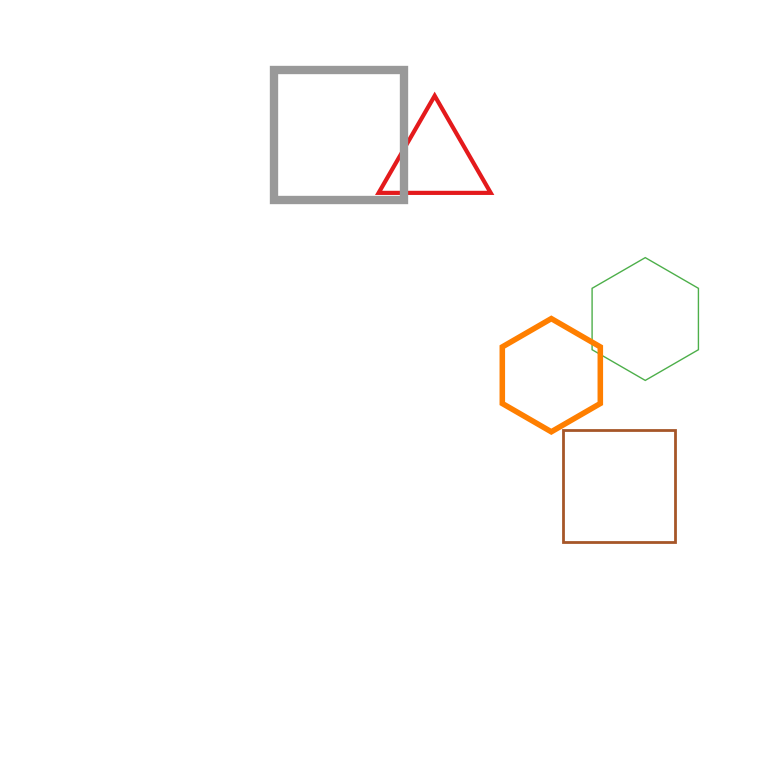[{"shape": "triangle", "thickness": 1.5, "radius": 0.42, "center": [0.565, 0.792]}, {"shape": "hexagon", "thickness": 0.5, "radius": 0.4, "center": [0.838, 0.586]}, {"shape": "hexagon", "thickness": 2, "radius": 0.37, "center": [0.716, 0.513]}, {"shape": "square", "thickness": 1, "radius": 0.36, "center": [0.804, 0.368]}, {"shape": "square", "thickness": 3, "radius": 0.42, "center": [0.441, 0.825]}]